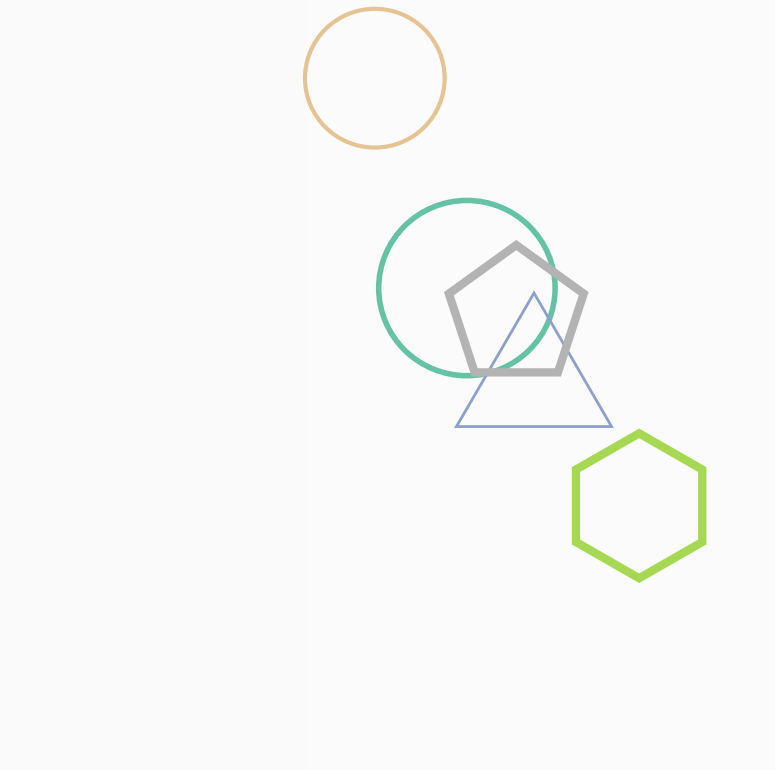[{"shape": "circle", "thickness": 2, "radius": 0.57, "center": [0.602, 0.626]}, {"shape": "triangle", "thickness": 1, "radius": 0.58, "center": [0.689, 0.504]}, {"shape": "hexagon", "thickness": 3, "radius": 0.47, "center": [0.825, 0.343]}, {"shape": "circle", "thickness": 1.5, "radius": 0.45, "center": [0.484, 0.898]}, {"shape": "pentagon", "thickness": 3, "radius": 0.46, "center": [0.666, 0.59]}]